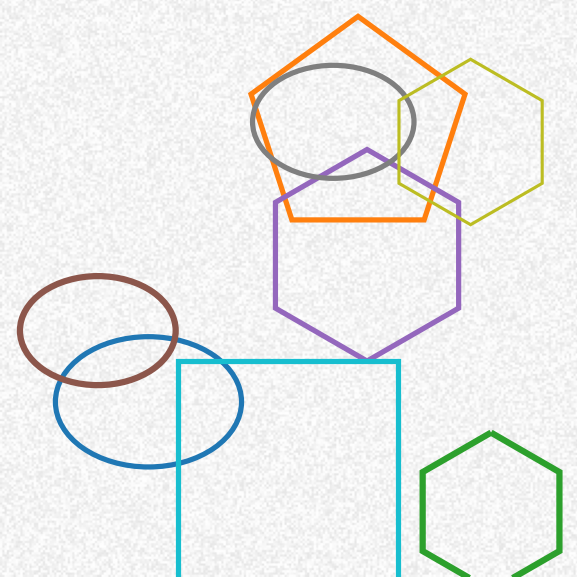[{"shape": "oval", "thickness": 2.5, "radius": 0.81, "center": [0.257, 0.303]}, {"shape": "pentagon", "thickness": 2.5, "radius": 0.97, "center": [0.62, 0.776]}, {"shape": "hexagon", "thickness": 3, "radius": 0.68, "center": [0.85, 0.113]}, {"shape": "hexagon", "thickness": 2.5, "radius": 0.92, "center": [0.636, 0.557]}, {"shape": "oval", "thickness": 3, "radius": 0.67, "center": [0.169, 0.427]}, {"shape": "oval", "thickness": 2.5, "radius": 0.7, "center": [0.577, 0.788]}, {"shape": "hexagon", "thickness": 1.5, "radius": 0.72, "center": [0.815, 0.753]}, {"shape": "square", "thickness": 2.5, "radius": 0.95, "center": [0.499, 0.183]}]